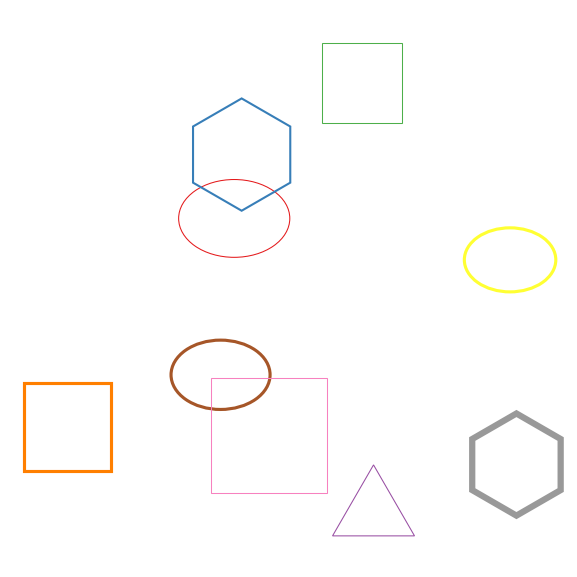[{"shape": "oval", "thickness": 0.5, "radius": 0.48, "center": [0.406, 0.621]}, {"shape": "hexagon", "thickness": 1, "radius": 0.49, "center": [0.418, 0.731]}, {"shape": "square", "thickness": 0.5, "radius": 0.35, "center": [0.627, 0.855]}, {"shape": "triangle", "thickness": 0.5, "radius": 0.41, "center": [0.647, 0.112]}, {"shape": "square", "thickness": 1.5, "radius": 0.38, "center": [0.117, 0.26]}, {"shape": "oval", "thickness": 1.5, "radius": 0.4, "center": [0.883, 0.549]}, {"shape": "oval", "thickness": 1.5, "radius": 0.43, "center": [0.382, 0.35]}, {"shape": "square", "thickness": 0.5, "radius": 0.5, "center": [0.466, 0.245]}, {"shape": "hexagon", "thickness": 3, "radius": 0.44, "center": [0.894, 0.195]}]